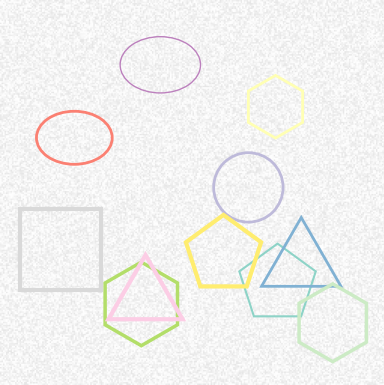[{"shape": "pentagon", "thickness": 1.5, "radius": 0.52, "center": [0.721, 0.263]}, {"shape": "hexagon", "thickness": 2, "radius": 0.41, "center": [0.716, 0.723]}, {"shape": "circle", "thickness": 2, "radius": 0.45, "center": [0.645, 0.513]}, {"shape": "oval", "thickness": 2, "radius": 0.49, "center": [0.193, 0.642]}, {"shape": "triangle", "thickness": 2, "radius": 0.6, "center": [0.782, 0.316]}, {"shape": "hexagon", "thickness": 2.5, "radius": 0.54, "center": [0.367, 0.211]}, {"shape": "triangle", "thickness": 3, "radius": 0.56, "center": [0.378, 0.226]}, {"shape": "square", "thickness": 3, "radius": 0.53, "center": [0.157, 0.351]}, {"shape": "oval", "thickness": 1, "radius": 0.52, "center": [0.416, 0.832]}, {"shape": "hexagon", "thickness": 2.5, "radius": 0.5, "center": [0.864, 0.162]}, {"shape": "pentagon", "thickness": 3, "radius": 0.51, "center": [0.581, 0.339]}]